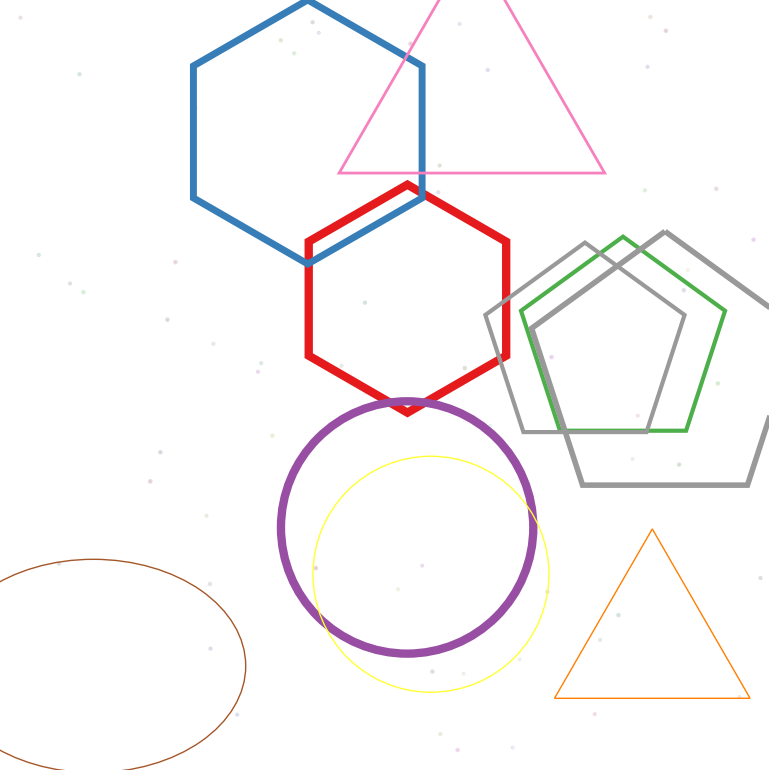[{"shape": "hexagon", "thickness": 3, "radius": 0.74, "center": [0.529, 0.612]}, {"shape": "hexagon", "thickness": 2.5, "radius": 0.86, "center": [0.4, 0.829]}, {"shape": "pentagon", "thickness": 1.5, "radius": 0.7, "center": [0.809, 0.553]}, {"shape": "circle", "thickness": 3, "radius": 0.82, "center": [0.529, 0.315]}, {"shape": "triangle", "thickness": 0.5, "radius": 0.73, "center": [0.847, 0.166]}, {"shape": "circle", "thickness": 0.5, "radius": 0.77, "center": [0.56, 0.254]}, {"shape": "oval", "thickness": 0.5, "radius": 0.99, "center": [0.121, 0.135]}, {"shape": "triangle", "thickness": 1, "radius": 1.0, "center": [0.613, 0.875]}, {"shape": "pentagon", "thickness": 1.5, "radius": 0.68, "center": [0.76, 0.549]}, {"shape": "pentagon", "thickness": 2, "radius": 0.91, "center": [0.864, 0.517]}]